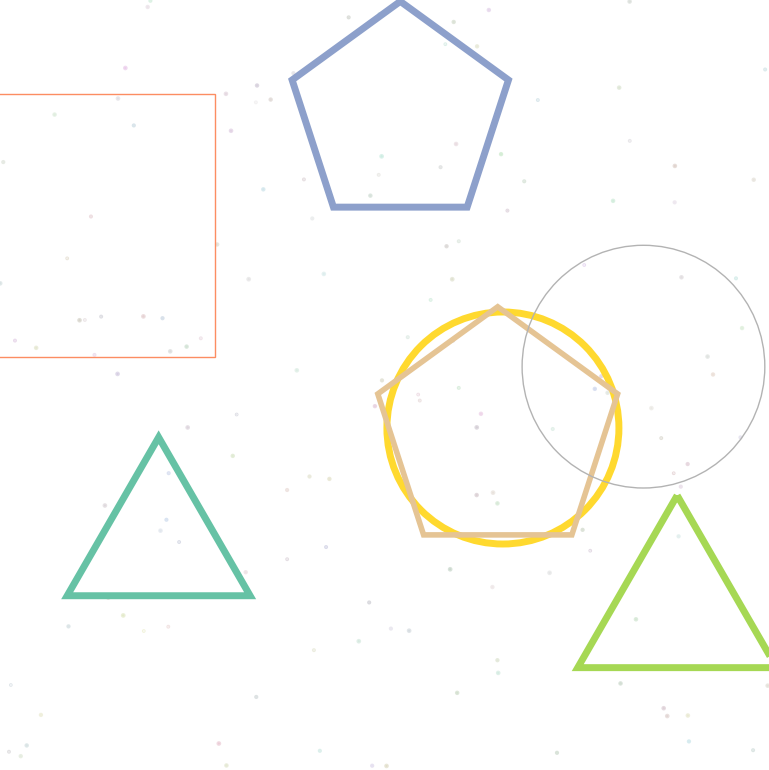[{"shape": "triangle", "thickness": 2.5, "radius": 0.69, "center": [0.206, 0.295]}, {"shape": "square", "thickness": 0.5, "radius": 0.85, "center": [0.108, 0.707]}, {"shape": "pentagon", "thickness": 2.5, "radius": 0.74, "center": [0.52, 0.85]}, {"shape": "triangle", "thickness": 2.5, "radius": 0.75, "center": [0.879, 0.207]}, {"shape": "circle", "thickness": 2.5, "radius": 0.75, "center": [0.653, 0.444]}, {"shape": "pentagon", "thickness": 2, "radius": 0.82, "center": [0.646, 0.438]}, {"shape": "circle", "thickness": 0.5, "radius": 0.79, "center": [0.836, 0.524]}]